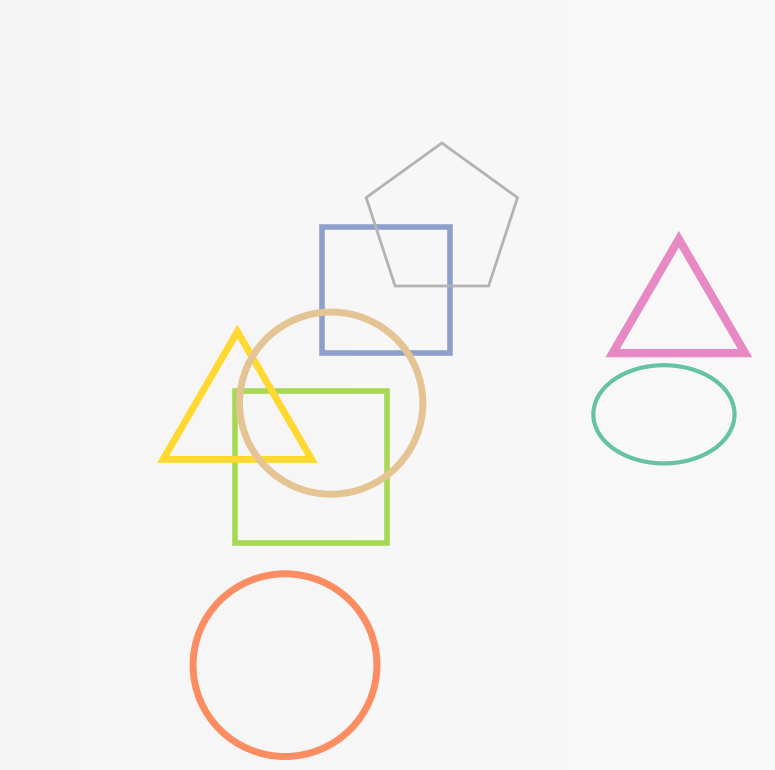[{"shape": "oval", "thickness": 1.5, "radius": 0.46, "center": [0.857, 0.462]}, {"shape": "circle", "thickness": 2.5, "radius": 0.59, "center": [0.368, 0.136]}, {"shape": "square", "thickness": 2, "radius": 0.41, "center": [0.498, 0.623]}, {"shape": "triangle", "thickness": 3, "radius": 0.49, "center": [0.876, 0.591]}, {"shape": "square", "thickness": 2, "radius": 0.49, "center": [0.401, 0.394]}, {"shape": "triangle", "thickness": 2.5, "radius": 0.55, "center": [0.306, 0.459]}, {"shape": "circle", "thickness": 2.5, "radius": 0.59, "center": [0.427, 0.476]}, {"shape": "pentagon", "thickness": 1, "radius": 0.51, "center": [0.57, 0.712]}]